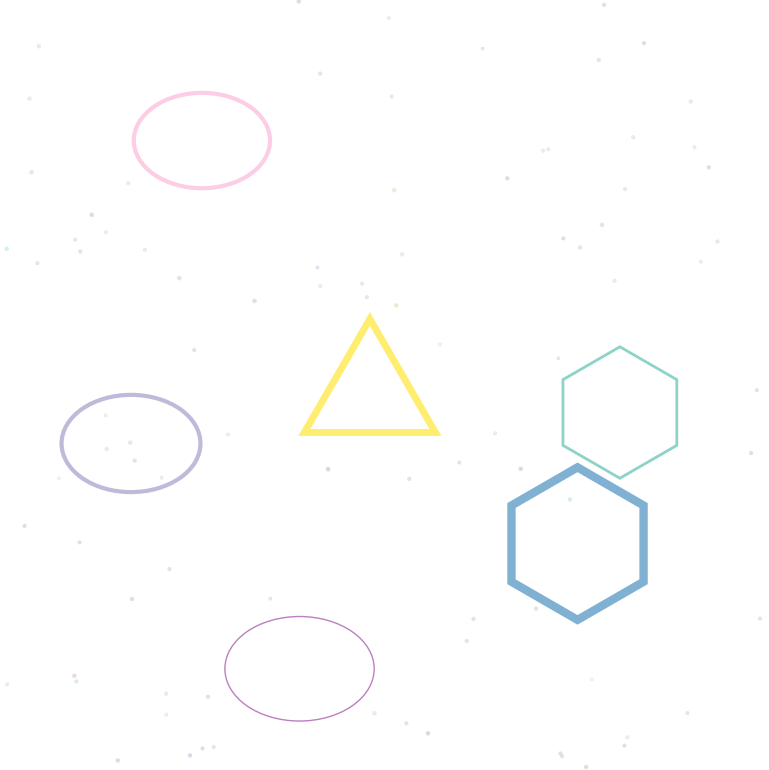[{"shape": "hexagon", "thickness": 1, "radius": 0.43, "center": [0.805, 0.464]}, {"shape": "oval", "thickness": 1.5, "radius": 0.45, "center": [0.17, 0.424]}, {"shape": "hexagon", "thickness": 3, "radius": 0.5, "center": [0.75, 0.294]}, {"shape": "oval", "thickness": 1.5, "radius": 0.44, "center": [0.262, 0.817]}, {"shape": "oval", "thickness": 0.5, "radius": 0.48, "center": [0.389, 0.131]}, {"shape": "triangle", "thickness": 2.5, "radius": 0.49, "center": [0.48, 0.488]}]